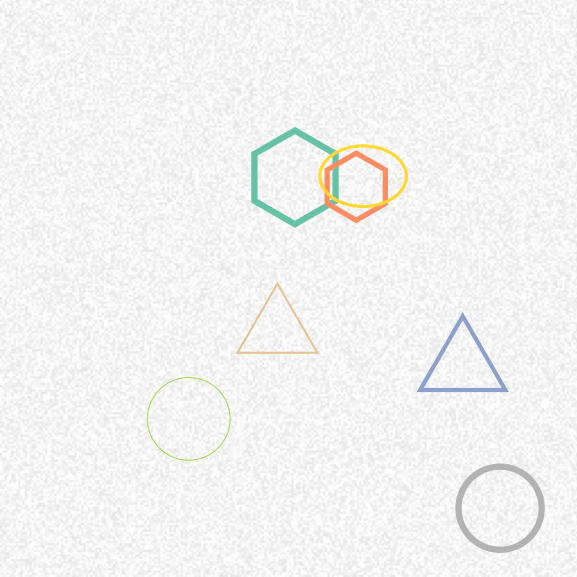[{"shape": "hexagon", "thickness": 3, "radius": 0.41, "center": [0.511, 0.692]}, {"shape": "hexagon", "thickness": 2.5, "radius": 0.29, "center": [0.617, 0.676]}, {"shape": "triangle", "thickness": 2, "radius": 0.43, "center": [0.801, 0.366]}, {"shape": "circle", "thickness": 0.5, "radius": 0.36, "center": [0.327, 0.274]}, {"shape": "oval", "thickness": 1.5, "radius": 0.37, "center": [0.629, 0.694]}, {"shape": "triangle", "thickness": 1, "radius": 0.4, "center": [0.48, 0.428]}, {"shape": "circle", "thickness": 3, "radius": 0.36, "center": [0.866, 0.119]}]